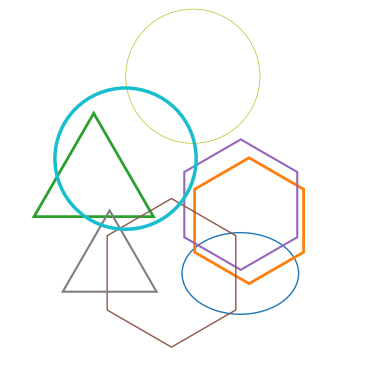[{"shape": "oval", "thickness": 1, "radius": 0.76, "center": [0.624, 0.29]}, {"shape": "hexagon", "thickness": 2, "radius": 0.82, "center": [0.647, 0.427]}, {"shape": "triangle", "thickness": 2, "radius": 0.9, "center": [0.243, 0.527]}, {"shape": "hexagon", "thickness": 1.5, "radius": 0.85, "center": [0.625, 0.468]}, {"shape": "hexagon", "thickness": 1, "radius": 0.96, "center": [0.445, 0.291]}, {"shape": "triangle", "thickness": 1.5, "radius": 0.7, "center": [0.285, 0.313]}, {"shape": "circle", "thickness": 0.5, "radius": 0.87, "center": [0.501, 0.802]}, {"shape": "circle", "thickness": 2.5, "radius": 0.92, "center": [0.326, 0.588]}]